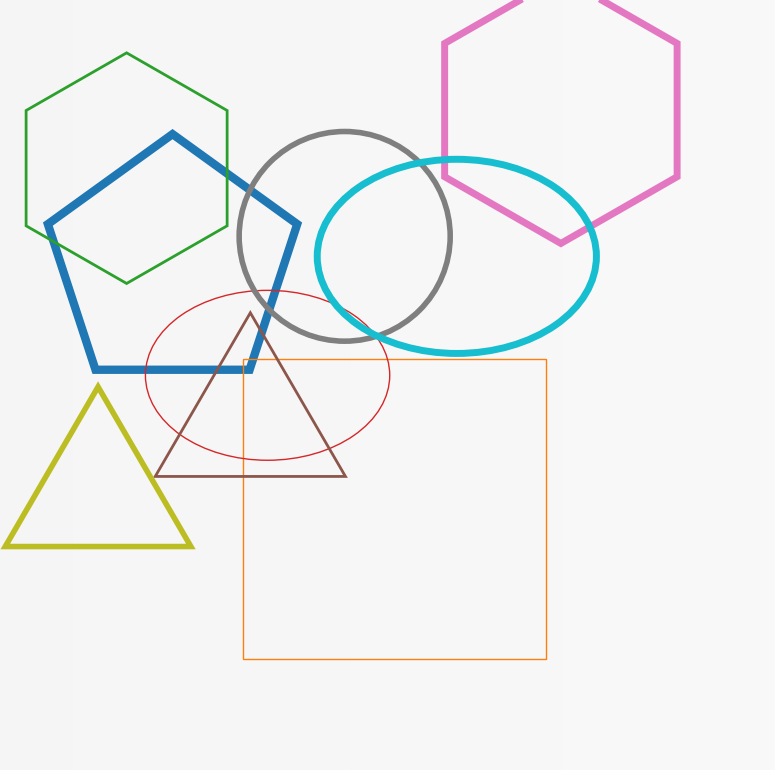[{"shape": "pentagon", "thickness": 3, "radius": 0.85, "center": [0.223, 0.657]}, {"shape": "square", "thickness": 0.5, "radius": 0.98, "center": [0.509, 0.339]}, {"shape": "hexagon", "thickness": 1, "radius": 0.75, "center": [0.163, 0.782]}, {"shape": "oval", "thickness": 0.5, "radius": 0.79, "center": [0.345, 0.513]}, {"shape": "triangle", "thickness": 1, "radius": 0.71, "center": [0.323, 0.452]}, {"shape": "hexagon", "thickness": 2.5, "radius": 0.87, "center": [0.724, 0.857]}, {"shape": "circle", "thickness": 2, "radius": 0.68, "center": [0.445, 0.693]}, {"shape": "triangle", "thickness": 2, "radius": 0.69, "center": [0.127, 0.359]}, {"shape": "oval", "thickness": 2.5, "radius": 0.9, "center": [0.589, 0.667]}]